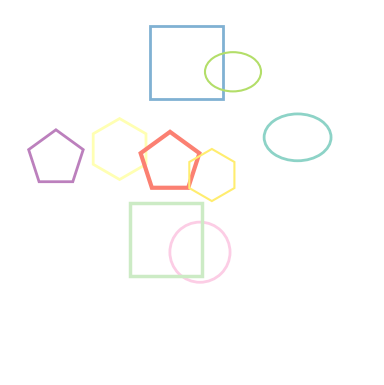[{"shape": "oval", "thickness": 2, "radius": 0.43, "center": [0.773, 0.643]}, {"shape": "hexagon", "thickness": 2, "radius": 0.4, "center": [0.311, 0.613]}, {"shape": "pentagon", "thickness": 3, "radius": 0.4, "center": [0.442, 0.577]}, {"shape": "square", "thickness": 2, "radius": 0.47, "center": [0.484, 0.838]}, {"shape": "oval", "thickness": 1.5, "radius": 0.36, "center": [0.605, 0.814]}, {"shape": "circle", "thickness": 2, "radius": 0.39, "center": [0.519, 0.345]}, {"shape": "pentagon", "thickness": 2, "radius": 0.37, "center": [0.145, 0.588]}, {"shape": "square", "thickness": 2.5, "radius": 0.47, "center": [0.431, 0.378]}, {"shape": "hexagon", "thickness": 1.5, "radius": 0.34, "center": [0.55, 0.545]}]